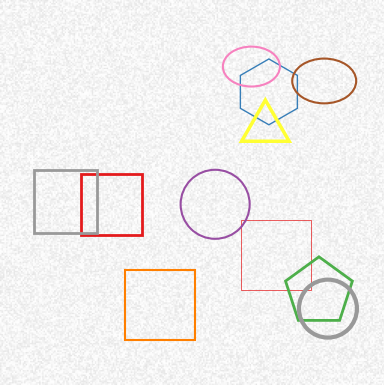[{"shape": "square", "thickness": 0.5, "radius": 0.46, "center": [0.718, 0.337]}, {"shape": "square", "thickness": 2, "radius": 0.39, "center": [0.289, 0.468]}, {"shape": "hexagon", "thickness": 1, "radius": 0.43, "center": [0.698, 0.761]}, {"shape": "pentagon", "thickness": 2, "radius": 0.46, "center": [0.828, 0.242]}, {"shape": "circle", "thickness": 1.5, "radius": 0.45, "center": [0.559, 0.469]}, {"shape": "square", "thickness": 1.5, "radius": 0.45, "center": [0.415, 0.209]}, {"shape": "triangle", "thickness": 2.5, "radius": 0.36, "center": [0.689, 0.669]}, {"shape": "oval", "thickness": 1.5, "radius": 0.42, "center": [0.842, 0.79]}, {"shape": "oval", "thickness": 1.5, "radius": 0.37, "center": [0.653, 0.827]}, {"shape": "square", "thickness": 2, "radius": 0.41, "center": [0.17, 0.477]}, {"shape": "circle", "thickness": 3, "radius": 0.38, "center": [0.852, 0.198]}]